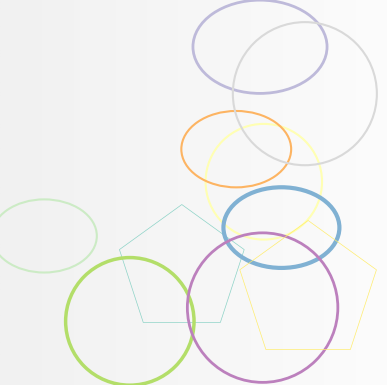[{"shape": "pentagon", "thickness": 0.5, "radius": 0.85, "center": [0.469, 0.299]}, {"shape": "circle", "thickness": 1.5, "radius": 0.75, "center": [0.681, 0.528]}, {"shape": "oval", "thickness": 2, "radius": 0.87, "center": [0.671, 0.879]}, {"shape": "oval", "thickness": 3, "radius": 0.75, "center": [0.726, 0.409]}, {"shape": "oval", "thickness": 1.5, "radius": 0.71, "center": [0.61, 0.613]}, {"shape": "circle", "thickness": 2.5, "radius": 0.83, "center": [0.335, 0.165]}, {"shape": "circle", "thickness": 1.5, "radius": 0.93, "center": [0.787, 0.757]}, {"shape": "circle", "thickness": 2, "radius": 0.97, "center": [0.678, 0.201]}, {"shape": "oval", "thickness": 1.5, "radius": 0.68, "center": [0.114, 0.387]}, {"shape": "pentagon", "thickness": 0.5, "radius": 0.93, "center": [0.795, 0.242]}]